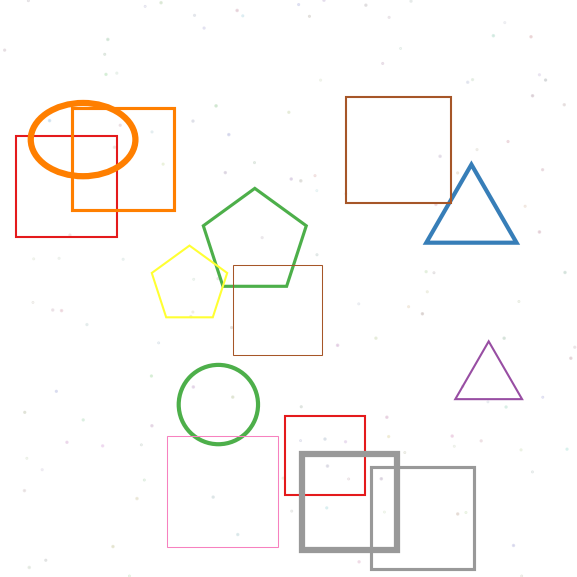[{"shape": "square", "thickness": 1, "radius": 0.44, "center": [0.116, 0.676]}, {"shape": "square", "thickness": 1, "radius": 0.34, "center": [0.563, 0.211]}, {"shape": "triangle", "thickness": 2, "radius": 0.45, "center": [0.816, 0.624]}, {"shape": "pentagon", "thickness": 1.5, "radius": 0.47, "center": [0.441, 0.579]}, {"shape": "circle", "thickness": 2, "radius": 0.34, "center": [0.378, 0.299]}, {"shape": "triangle", "thickness": 1, "radius": 0.33, "center": [0.846, 0.341]}, {"shape": "square", "thickness": 1.5, "radius": 0.44, "center": [0.213, 0.724]}, {"shape": "oval", "thickness": 3, "radius": 0.45, "center": [0.144, 0.757]}, {"shape": "pentagon", "thickness": 1, "radius": 0.34, "center": [0.328, 0.505]}, {"shape": "square", "thickness": 1, "radius": 0.45, "center": [0.691, 0.739]}, {"shape": "square", "thickness": 0.5, "radius": 0.39, "center": [0.48, 0.462]}, {"shape": "square", "thickness": 0.5, "radius": 0.48, "center": [0.386, 0.148]}, {"shape": "square", "thickness": 1.5, "radius": 0.44, "center": [0.731, 0.102]}, {"shape": "square", "thickness": 3, "radius": 0.41, "center": [0.605, 0.13]}]